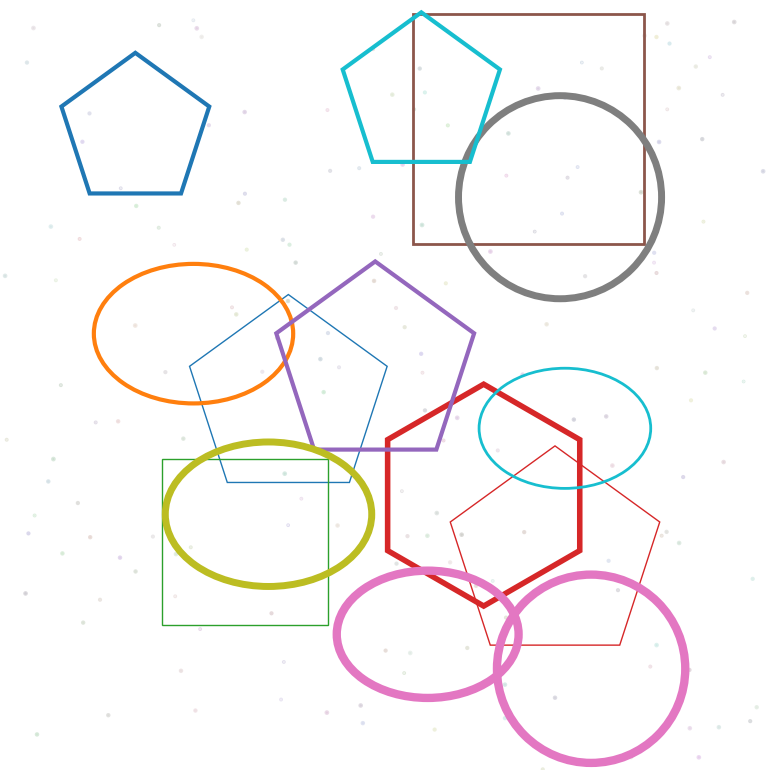[{"shape": "pentagon", "thickness": 1.5, "radius": 0.5, "center": [0.176, 0.83]}, {"shape": "pentagon", "thickness": 0.5, "radius": 0.67, "center": [0.374, 0.483]}, {"shape": "oval", "thickness": 1.5, "radius": 0.65, "center": [0.251, 0.567]}, {"shape": "square", "thickness": 0.5, "radius": 0.54, "center": [0.318, 0.296]}, {"shape": "hexagon", "thickness": 2, "radius": 0.72, "center": [0.628, 0.357]}, {"shape": "pentagon", "thickness": 0.5, "radius": 0.72, "center": [0.721, 0.278]}, {"shape": "pentagon", "thickness": 1.5, "radius": 0.68, "center": [0.487, 0.525]}, {"shape": "square", "thickness": 1, "radius": 0.75, "center": [0.686, 0.833]}, {"shape": "oval", "thickness": 3, "radius": 0.59, "center": [0.555, 0.176]}, {"shape": "circle", "thickness": 3, "radius": 0.61, "center": [0.768, 0.131]}, {"shape": "circle", "thickness": 2.5, "radius": 0.66, "center": [0.727, 0.744]}, {"shape": "oval", "thickness": 2.5, "radius": 0.67, "center": [0.349, 0.332]}, {"shape": "pentagon", "thickness": 1.5, "radius": 0.54, "center": [0.547, 0.877]}, {"shape": "oval", "thickness": 1, "radius": 0.56, "center": [0.734, 0.444]}]